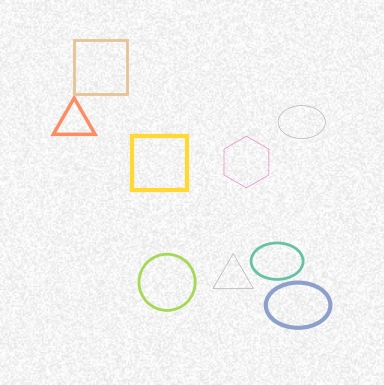[{"shape": "oval", "thickness": 2, "radius": 0.34, "center": [0.72, 0.322]}, {"shape": "triangle", "thickness": 2.5, "radius": 0.31, "center": [0.193, 0.682]}, {"shape": "oval", "thickness": 3, "radius": 0.42, "center": [0.774, 0.207]}, {"shape": "hexagon", "thickness": 0.5, "radius": 0.34, "center": [0.64, 0.579]}, {"shape": "circle", "thickness": 2, "radius": 0.37, "center": [0.434, 0.267]}, {"shape": "square", "thickness": 3, "radius": 0.36, "center": [0.414, 0.577]}, {"shape": "square", "thickness": 2, "radius": 0.35, "center": [0.261, 0.826]}, {"shape": "triangle", "thickness": 0.5, "radius": 0.3, "center": [0.606, 0.281]}, {"shape": "oval", "thickness": 0.5, "radius": 0.31, "center": [0.784, 0.683]}]